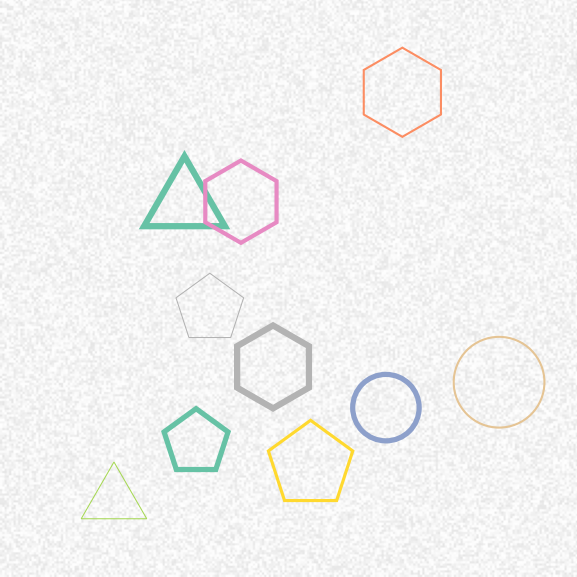[{"shape": "pentagon", "thickness": 2.5, "radius": 0.29, "center": [0.339, 0.233]}, {"shape": "triangle", "thickness": 3, "radius": 0.4, "center": [0.319, 0.648]}, {"shape": "hexagon", "thickness": 1, "radius": 0.39, "center": [0.697, 0.839]}, {"shape": "circle", "thickness": 2.5, "radius": 0.29, "center": [0.668, 0.293]}, {"shape": "hexagon", "thickness": 2, "radius": 0.36, "center": [0.417, 0.65]}, {"shape": "triangle", "thickness": 0.5, "radius": 0.33, "center": [0.197, 0.134]}, {"shape": "pentagon", "thickness": 1.5, "radius": 0.38, "center": [0.538, 0.195]}, {"shape": "circle", "thickness": 1, "radius": 0.39, "center": [0.864, 0.337]}, {"shape": "hexagon", "thickness": 3, "radius": 0.36, "center": [0.473, 0.364]}, {"shape": "pentagon", "thickness": 0.5, "radius": 0.31, "center": [0.363, 0.464]}]